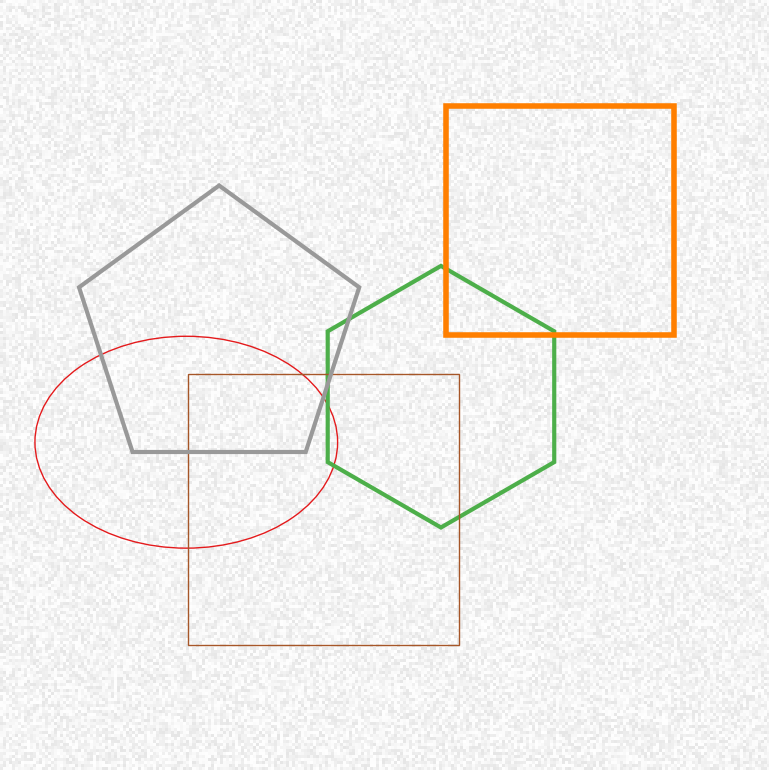[{"shape": "oval", "thickness": 0.5, "radius": 0.98, "center": [0.242, 0.426]}, {"shape": "hexagon", "thickness": 1.5, "radius": 0.85, "center": [0.573, 0.485]}, {"shape": "square", "thickness": 2, "radius": 0.74, "center": [0.728, 0.714]}, {"shape": "square", "thickness": 0.5, "radius": 0.88, "center": [0.42, 0.338]}, {"shape": "pentagon", "thickness": 1.5, "radius": 0.96, "center": [0.285, 0.568]}]